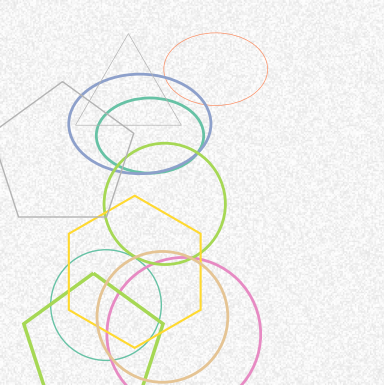[{"shape": "circle", "thickness": 1, "radius": 0.72, "center": [0.275, 0.208]}, {"shape": "oval", "thickness": 2, "radius": 0.7, "center": [0.39, 0.648]}, {"shape": "oval", "thickness": 0.5, "radius": 0.67, "center": [0.56, 0.82]}, {"shape": "oval", "thickness": 2, "radius": 0.92, "center": [0.363, 0.678]}, {"shape": "circle", "thickness": 2, "radius": 1.0, "center": [0.477, 0.132]}, {"shape": "circle", "thickness": 2, "radius": 0.79, "center": [0.428, 0.47]}, {"shape": "pentagon", "thickness": 2.5, "radius": 0.95, "center": [0.243, 0.1]}, {"shape": "hexagon", "thickness": 1.5, "radius": 0.99, "center": [0.35, 0.294]}, {"shape": "circle", "thickness": 2, "radius": 0.85, "center": [0.422, 0.177]}, {"shape": "triangle", "thickness": 0.5, "radius": 0.79, "center": [0.333, 0.754]}, {"shape": "pentagon", "thickness": 1, "radius": 0.97, "center": [0.162, 0.594]}]